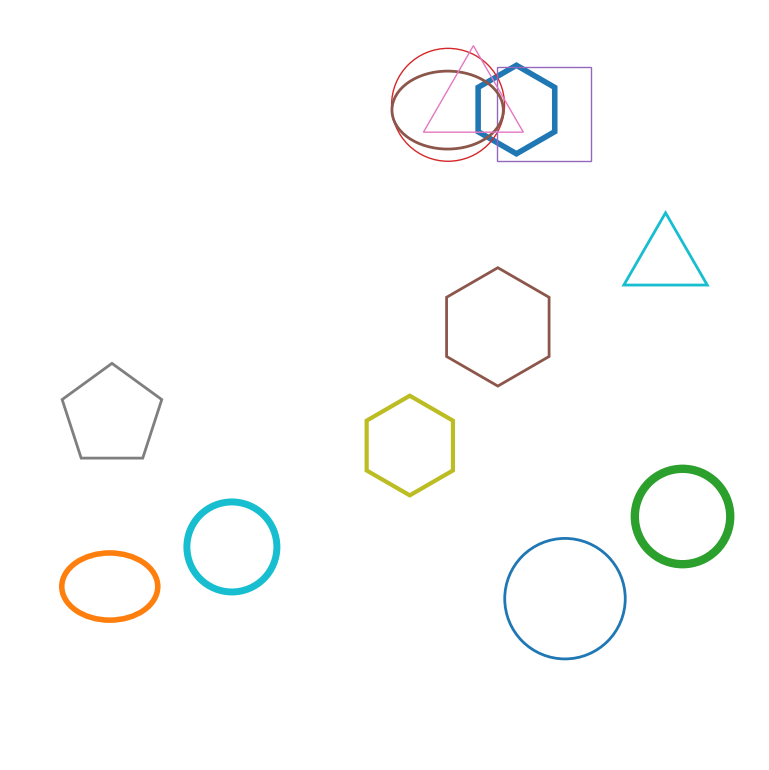[{"shape": "hexagon", "thickness": 2, "radius": 0.29, "center": [0.671, 0.858]}, {"shape": "circle", "thickness": 1, "radius": 0.39, "center": [0.734, 0.223]}, {"shape": "oval", "thickness": 2, "radius": 0.31, "center": [0.143, 0.238]}, {"shape": "circle", "thickness": 3, "radius": 0.31, "center": [0.886, 0.329]}, {"shape": "circle", "thickness": 0.5, "radius": 0.37, "center": [0.582, 0.864]}, {"shape": "square", "thickness": 0.5, "radius": 0.31, "center": [0.706, 0.852]}, {"shape": "oval", "thickness": 1, "radius": 0.36, "center": [0.581, 0.857]}, {"shape": "hexagon", "thickness": 1, "radius": 0.38, "center": [0.647, 0.575]}, {"shape": "triangle", "thickness": 0.5, "radius": 0.37, "center": [0.615, 0.866]}, {"shape": "pentagon", "thickness": 1, "radius": 0.34, "center": [0.145, 0.46]}, {"shape": "hexagon", "thickness": 1.5, "radius": 0.32, "center": [0.532, 0.421]}, {"shape": "circle", "thickness": 2.5, "radius": 0.29, "center": [0.301, 0.29]}, {"shape": "triangle", "thickness": 1, "radius": 0.31, "center": [0.864, 0.661]}]